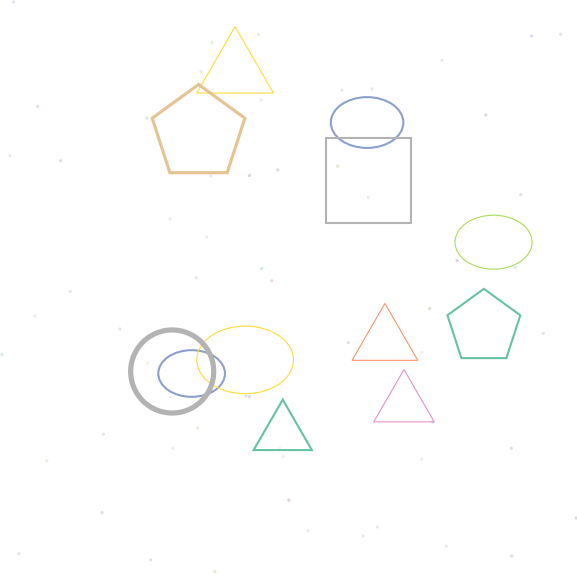[{"shape": "pentagon", "thickness": 1, "radius": 0.33, "center": [0.838, 0.433]}, {"shape": "triangle", "thickness": 1, "radius": 0.29, "center": [0.49, 0.249]}, {"shape": "triangle", "thickness": 0.5, "radius": 0.33, "center": [0.666, 0.408]}, {"shape": "oval", "thickness": 1, "radius": 0.31, "center": [0.636, 0.787]}, {"shape": "oval", "thickness": 1, "radius": 0.29, "center": [0.332, 0.352]}, {"shape": "triangle", "thickness": 0.5, "radius": 0.3, "center": [0.7, 0.299]}, {"shape": "oval", "thickness": 0.5, "radius": 0.33, "center": [0.855, 0.58]}, {"shape": "oval", "thickness": 0.5, "radius": 0.42, "center": [0.425, 0.376]}, {"shape": "triangle", "thickness": 0.5, "radius": 0.38, "center": [0.407, 0.876]}, {"shape": "pentagon", "thickness": 1.5, "radius": 0.42, "center": [0.344, 0.768]}, {"shape": "square", "thickness": 1, "radius": 0.37, "center": [0.638, 0.686]}, {"shape": "circle", "thickness": 2.5, "radius": 0.36, "center": [0.298, 0.356]}]